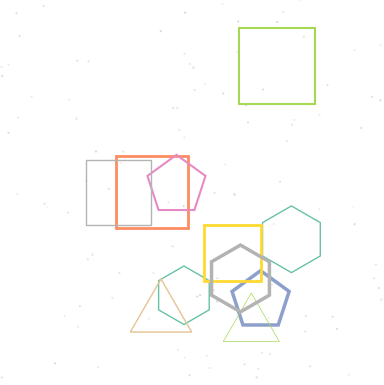[{"shape": "hexagon", "thickness": 1, "radius": 0.38, "center": [0.478, 0.233]}, {"shape": "hexagon", "thickness": 1, "radius": 0.43, "center": [0.757, 0.378]}, {"shape": "square", "thickness": 2, "radius": 0.47, "center": [0.394, 0.502]}, {"shape": "pentagon", "thickness": 2.5, "radius": 0.39, "center": [0.677, 0.219]}, {"shape": "pentagon", "thickness": 1.5, "radius": 0.4, "center": [0.458, 0.519]}, {"shape": "triangle", "thickness": 0.5, "radius": 0.42, "center": [0.653, 0.155]}, {"shape": "square", "thickness": 1.5, "radius": 0.5, "center": [0.72, 0.829]}, {"shape": "square", "thickness": 2, "radius": 0.37, "center": [0.604, 0.343]}, {"shape": "triangle", "thickness": 1, "radius": 0.46, "center": [0.418, 0.183]}, {"shape": "hexagon", "thickness": 2.5, "radius": 0.43, "center": [0.625, 0.277]}, {"shape": "square", "thickness": 1, "radius": 0.42, "center": [0.307, 0.5]}]